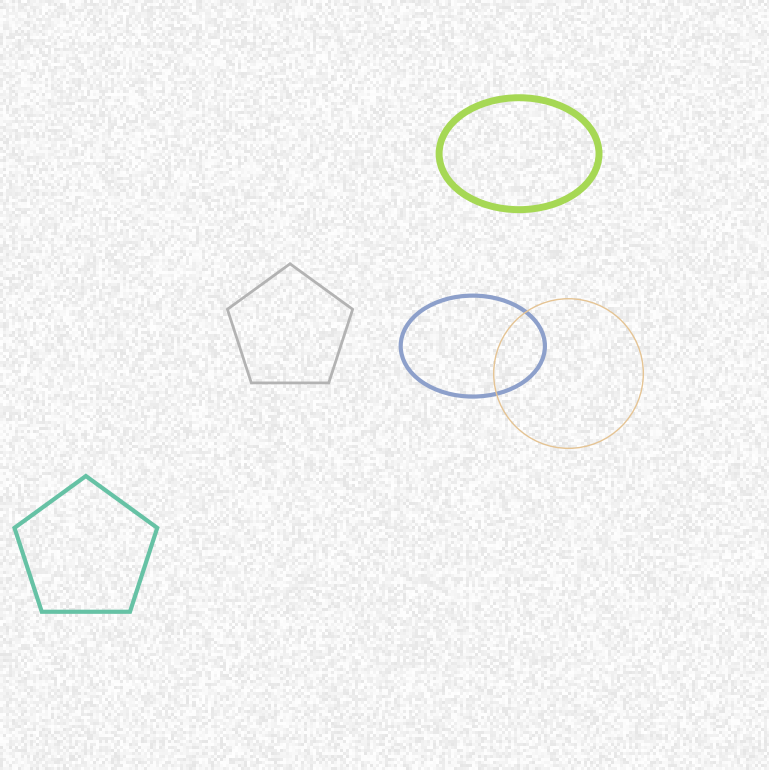[{"shape": "pentagon", "thickness": 1.5, "radius": 0.49, "center": [0.112, 0.284]}, {"shape": "oval", "thickness": 1.5, "radius": 0.47, "center": [0.614, 0.551]}, {"shape": "oval", "thickness": 2.5, "radius": 0.52, "center": [0.674, 0.8]}, {"shape": "circle", "thickness": 0.5, "radius": 0.49, "center": [0.738, 0.515]}, {"shape": "pentagon", "thickness": 1, "radius": 0.43, "center": [0.377, 0.572]}]